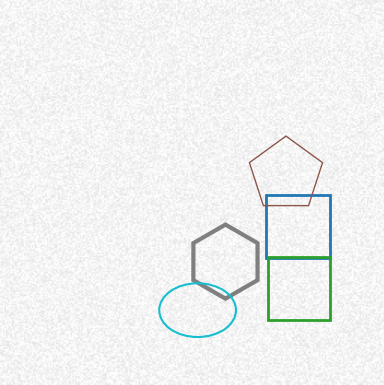[{"shape": "square", "thickness": 2, "radius": 0.41, "center": [0.773, 0.412]}, {"shape": "square", "thickness": 2, "radius": 0.41, "center": [0.776, 0.251]}, {"shape": "pentagon", "thickness": 1, "radius": 0.5, "center": [0.743, 0.547]}, {"shape": "hexagon", "thickness": 3, "radius": 0.48, "center": [0.586, 0.32]}, {"shape": "oval", "thickness": 1.5, "radius": 0.5, "center": [0.513, 0.194]}]